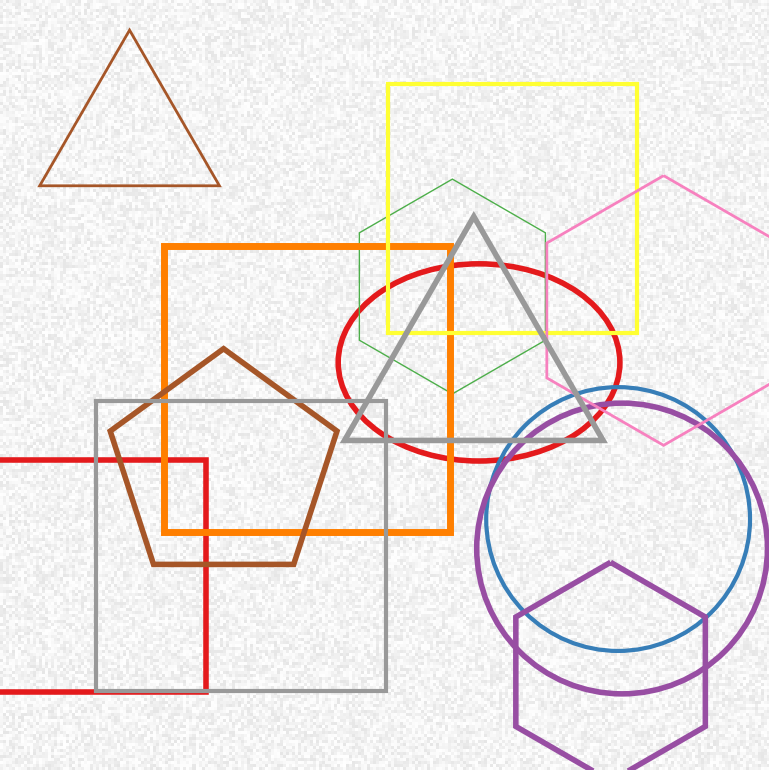[{"shape": "oval", "thickness": 2, "radius": 0.91, "center": [0.622, 0.529]}, {"shape": "square", "thickness": 2, "radius": 0.75, "center": [0.117, 0.252]}, {"shape": "circle", "thickness": 1.5, "radius": 0.86, "center": [0.803, 0.326]}, {"shape": "hexagon", "thickness": 0.5, "radius": 0.7, "center": [0.588, 0.628]}, {"shape": "circle", "thickness": 2, "radius": 0.94, "center": [0.808, 0.288]}, {"shape": "hexagon", "thickness": 2, "radius": 0.71, "center": [0.793, 0.128]}, {"shape": "square", "thickness": 2.5, "radius": 0.93, "center": [0.399, 0.495]}, {"shape": "square", "thickness": 1.5, "radius": 0.81, "center": [0.665, 0.729]}, {"shape": "triangle", "thickness": 1, "radius": 0.67, "center": [0.168, 0.826]}, {"shape": "pentagon", "thickness": 2, "radius": 0.77, "center": [0.29, 0.392]}, {"shape": "hexagon", "thickness": 1, "radius": 0.88, "center": [0.862, 0.597]}, {"shape": "triangle", "thickness": 2, "radius": 0.97, "center": [0.615, 0.525]}, {"shape": "square", "thickness": 1.5, "radius": 0.94, "center": [0.313, 0.291]}]